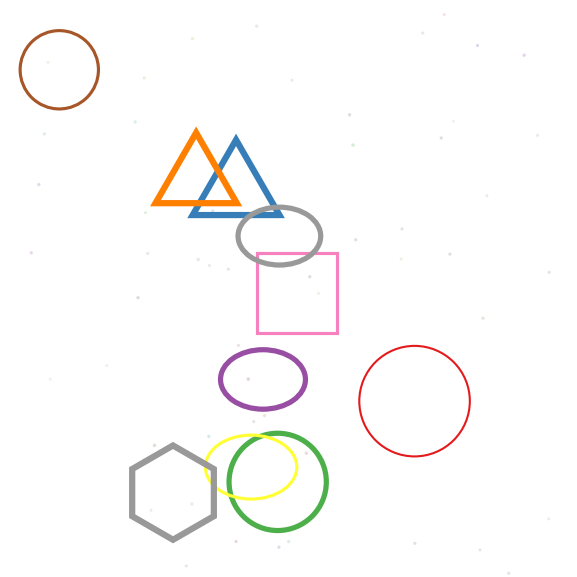[{"shape": "circle", "thickness": 1, "radius": 0.48, "center": [0.718, 0.305]}, {"shape": "triangle", "thickness": 3, "radius": 0.43, "center": [0.409, 0.67]}, {"shape": "circle", "thickness": 2.5, "radius": 0.42, "center": [0.481, 0.165]}, {"shape": "oval", "thickness": 2.5, "radius": 0.37, "center": [0.455, 0.342]}, {"shape": "triangle", "thickness": 3, "radius": 0.41, "center": [0.34, 0.688]}, {"shape": "oval", "thickness": 1.5, "radius": 0.4, "center": [0.435, 0.19]}, {"shape": "circle", "thickness": 1.5, "radius": 0.34, "center": [0.103, 0.878]}, {"shape": "square", "thickness": 1.5, "radius": 0.35, "center": [0.515, 0.492]}, {"shape": "hexagon", "thickness": 3, "radius": 0.41, "center": [0.3, 0.146]}, {"shape": "oval", "thickness": 2.5, "radius": 0.36, "center": [0.484, 0.59]}]